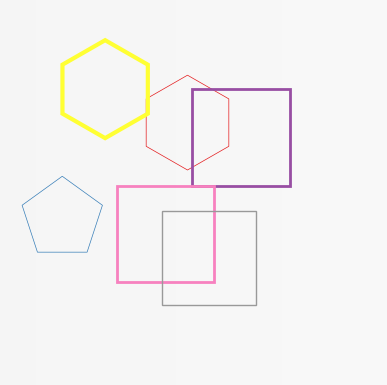[{"shape": "hexagon", "thickness": 0.5, "radius": 0.62, "center": [0.484, 0.682]}, {"shape": "pentagon", "thickness": 0.5, "radius": 0.54, "center": [0.161, 0.433]}, {"shape": "square", "thickness": 2, "radius": 0.63, "center": [0.622, 0.643]}, {"shape": "hexagon", "thickness": 3, "radius": 0.64, "center": [0.271, 0.768]}, {"shape": "square", "thickness": 2, "radius": 0.63, "center": [0.427, 0.392]}, {"shape": "square", "thickness": 1, "radius": 0.61, "center": [0.539, 0.33]}]